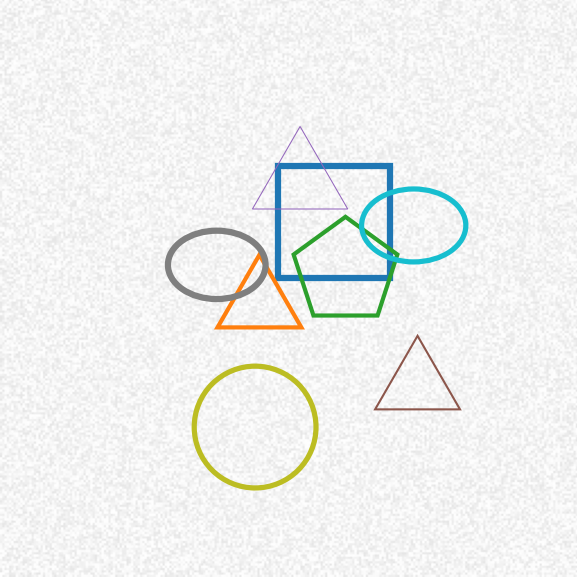[{"shape": "square", "thickness": 3, "radius": 0.48, "center": [0.578, 0.615]}, {"shape": "triangle", "thickness": 2, "radius": 0.42, "center": [0.449, 0.474]}, {"shape": "pentagon", "thickness": 2, "radius": 0.47, "center": [0.598, 0.529]}, {"shape": "triangle", "thickness": 0.5, "radius": 0.48, "center": [0.52, 0.685]}, {"shape": "triangle", "thickness": 1, "radius": 0.42, "center": [0.723, 0.333]}, {"shape": "oval", "thickness": 3, "radius": 0.42, "center": [0.375, 0.54]}, {"shape": "circle", "thickness": 2.5, "radius": 0.53, "center": [0.442, 0.26]}, {"shape": "oval", "thickness": 2.5, "radius": 0.45, "center": [0.716, 0.609]}]